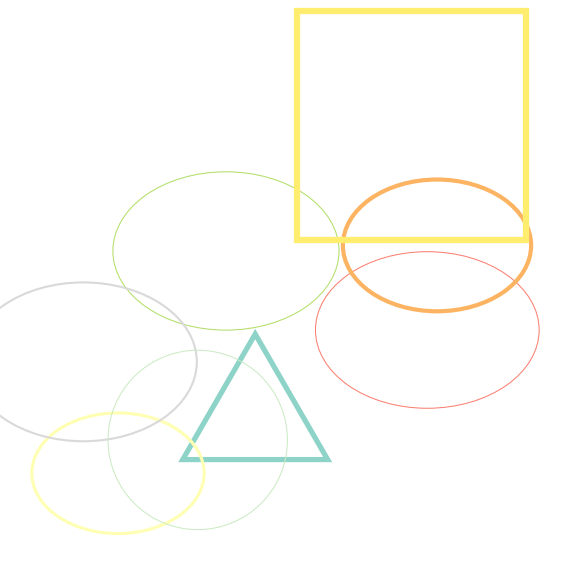[{"shape": "triangle", "thickness": 2.5, "radius": 0.72, "center": [0.442, 0.276]}, {"shape": "oval", "thickness": 1.5, "radius": 0.75, "center": [0.204, 0.18]}, {"shape": "oval", "thickness": 0.5, "radius": 0.97, "center": [0.74, 0.428]}, {"shape": "oval", "thickness": 2, "radius": 0.81, "center": [0.757, 0.574]}, {"shape": "oval", "thickness": 0.5, "radius": 0.98, "center": [0.391, 0.565]}, {"shape": "oval", "thickness": 1, "radius": 0.98, "center": [0.144, 0.373]}, {"shape": "circle", "thickness": 0.5, "radius": 0.78, "center": [0.342, 0.237]}, {"shape": "square", "thickness": 3, "radius": 0.99, "center": [0.713, 0.781]}]